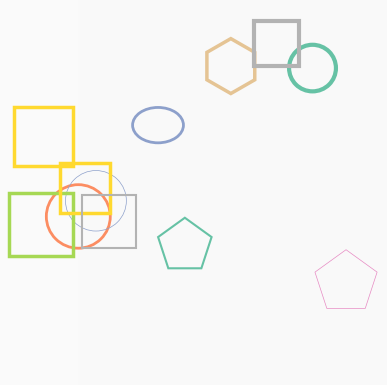[{"shape": "circle", "thickness": 3, "radius": 0.3, "center": [0.806, 0.823]}, {"shape": "pentagon", "thickness": 1.5, "radius": 0.36, "center": [0.477, 0.362]}, {"shape": "circle", "thickness": 2, "radius": 0.41, "center": [0.202, 0.438]}, {"shape": "oval", "thickness": 2, "radius": 0.33, "center": [0.408, 0.675]}, {"shape": "circle", "thickness": 0.5, "radius": 0.39, "center": [0.248, 0.478]}, {"shape": "pentagon", "thickness": 0.5, "radius": 0.42, "center": [0.893, 0.267]}, {"shape": "square", "thickness": 2.5, "radius": 0.41, "center": [0.105, 0.417]}, {"shape": "square", "thickness": 2.5, "radius": 0.38, "center": [0.112, 0.646]}, {"shape": "square", "thickness": 2.5, "radius": 0.32, "center": [0.22, 0.511]}, {"shape": "hexagon", "thickness": 2.5, "radius": 0.36, "center": [0.596, 0.828]}, {"shape": "square", "thickness": 1.5, "radius": 0.35, "center": [0.281, 0.425]}, {"shape": "square", "thickness": 3, "radius": 0.29, "center": [0.713, 0.886]}]